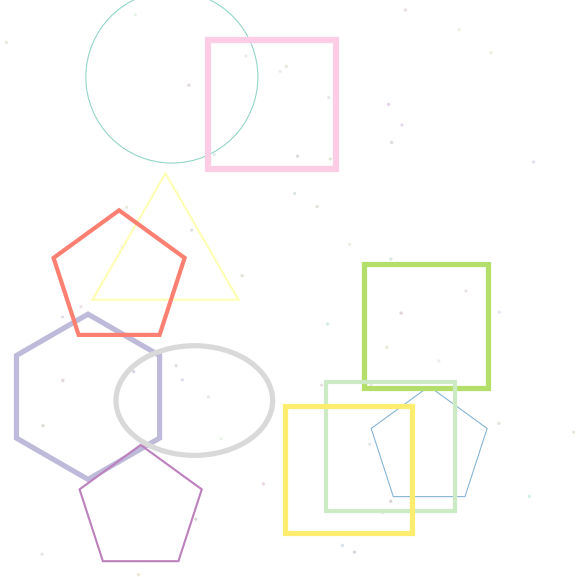[{"shape": "circle", "thickness": 0.5, "radius": 0.74, "center": [0.298, 0.866]}, {"shape": "triangle", "thickness": 1, "radius": 0.73, "center": [0.287, 0.553]}, {"shape": "hexagon", "thickness": 2.5, "radius": 0.72, "center": [0.152, 0.312]}, {"shape": "pentagon", "thickness": 2, "radius": 0.6, "center": [0.206, 0.516]}, {"shape": "pentagon", "thickness": 0.5, "radius": 0.53, "center": [0.743, 0.225]}, {"shape": "square", "thickness": 2.5, "radius": 0.54, "center": [0.738, 0.434]}, {"shape": "square", "thickness": 3, "radius": 0.56, "center": [0.471, 0.818]}, {"shape": "oval", "thickness": 2.5, "radius": 0.68, "center": [0.336, 0.306]}, {"shape": "pentagon", "thickness": 1, "radius": 0.56, "center": [0.244, 0.117]}, {"shape": "square", "thickness": 2, "radius": 0.56, "center": [0.677, 0.226]}, {"shape": "square", "thickness": 2.5, "radius": 0.55, "center": [0.604, 0.186]}]